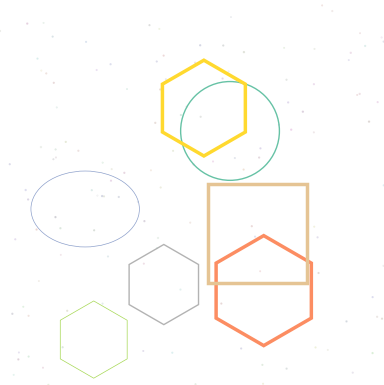[{"shape": "circle", "thickness": 1, "radius": 0.64, "center": [0.597, 0.66]}, {"shape": "hexagon", "thickness": 2.5, "radius": 0.71, "center": [0.685, 0.245]}, {"shape": "oval", "thickness": 0.5, "radius": 0.7, "center": [0.221, 0.457]}, {"shape": "hexagon", "thickness": 0.5, "radius": 0.5, "center": [0.243, 0.118]}, {"shape": "hexagon", "thickness": 2.5, "radius": 0.62, "center": [0.53, 0.719]}, {"shape": "square", "thickness": 2.5, "radius": 0.64, "center": [0.67, 0.394]}, {"shape": "hexagon", "thickness": 1, "radius": 0.52, "center": [0.425, 0.261]}]